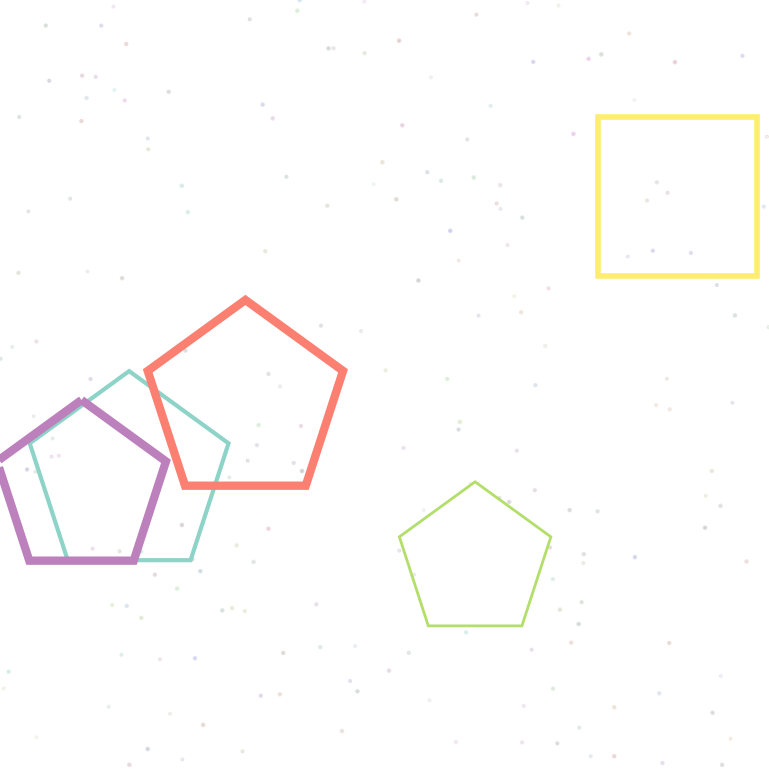[{"shape": "pentagon", "thickness": 1.5, "radius": 0.68, "center": [0.168, 0.382]}, {"shape": "pentagon", "thickness": 3, "radius": 0.67, "center": [0.319, 0.477]}, {"shape": "pentagon", "thickness": 1, "radius": 0.52, "center": [0.617, 0.271]}, {"shape": "pentagon", "thickness": 3, "radius": 0.58, "center": [0.106, 0.365]}, {"shape": "square", "thickness": 2, "radius": 0.52, "center": [0.88, 0.745]}]